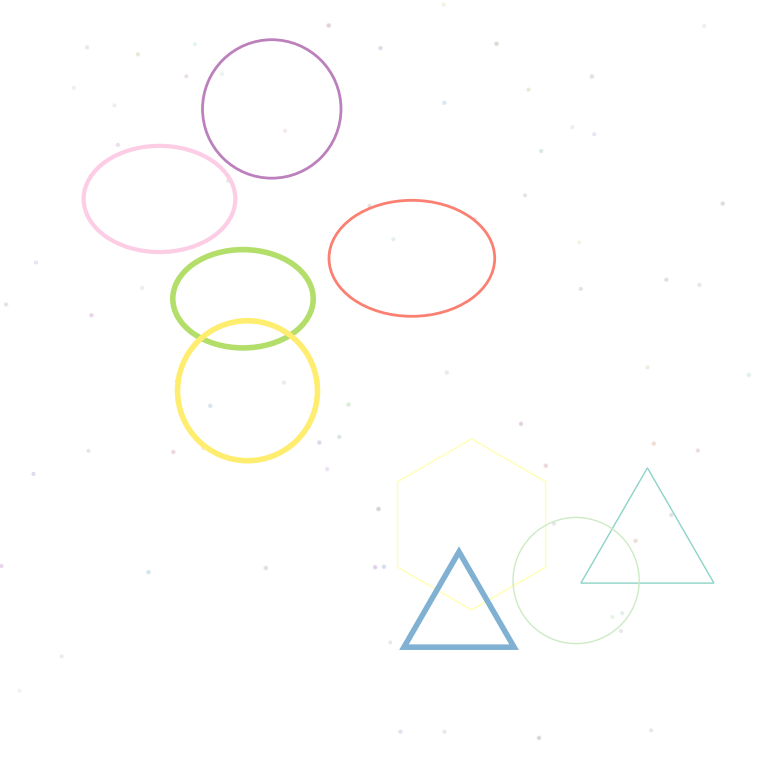[{"shape": "triangle", "thickness": 0.5, "radius": 0.5, "center": [0.841, 0.293]}, {"shape": "hexagon", "thickness": 0.5, "radius": 0.56, "center": [0.612, 0.319]}, {"shape": "oval", "thickness": 1, "radius": 0.54, "center": [0.535, 0.665]}, {"shape": "triangle", "thickness": 2, "radius": 0.41, "center": [0.596, 0.201]}, {"shape": "oval", "thickness": 2, "radius": 0.46, "center": [0.316, 0.612]}, {"shape": "oval", "thickness": 1.5, "radius": 0.49, "center": [0.207, 0.742]}, {"shape": "circle", "thickness": 1, "radius": 0.45, "center": [0.353, 0.859]}, {"shape": "circle", "thickness": 0.5, "radius": 0.41, "center": [0.748, 0.246]}, {"shape": "circle", "thickness": 2, "radius": 0.45, "center": [0.321, 0.493]}]